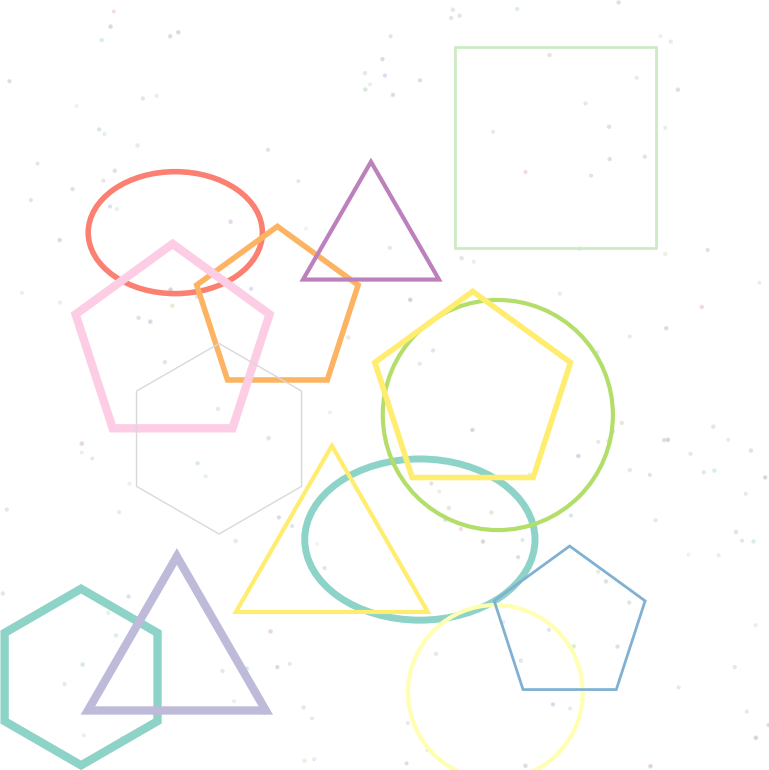[{"shape": "hexagon", "thickness": 3, "radius": 0.57, "center": [0.105, 0.121]}, {"shape": "oval", "thickness": 2.5, "radius": 0.75, "center": [0.545, 0.299]}, {"shape": "circle", "thickness": 1.5, "radius": 0.57, "center": [0.643, 0.101]}, {"shape": "triangle", "thickness": 3, "radius": 0.67, "center": [0.23, 0.144]}, {"shape": "oval", "thickness": 2, "radius": 0.57, "center": [0.228, 0.698]}, {"shape": "pentagon", "thickness": 1, "radius": 0.52, "center": [0.74, 0.188]}, {"shape": "pentagon", "thickness": 2, "radius": 0.55, "center": [0.36, 0.596]}, {"shape": "circle", "thickness": 1.5, "radius": 0.75, "center": [0.647, 0.461]}, {"shape": "pentagon", "thickness": 3, "radius": 0.66, "center": [0.224, 0.551]}, {"shape": "hexagon", "thickness": 0.5, "radius": 0.62, "center": [0.284, 0.43]}, {"shape": "triangle", "thickness": 1.5, "radius": 0.51, "center": [0.482, 0.688]}, {"shape": "square", "thickness": 1, "radius": 0.65, "center": [0.722, 0.808]}, {"shape": "triangle", "thickness": 1.5, "radius": 0.72, "center": [0.431, 0.277]}, {"shape": "pentagon", "thickness": 2, "radius": 0.67, "center": [0.614, 0.488]}]